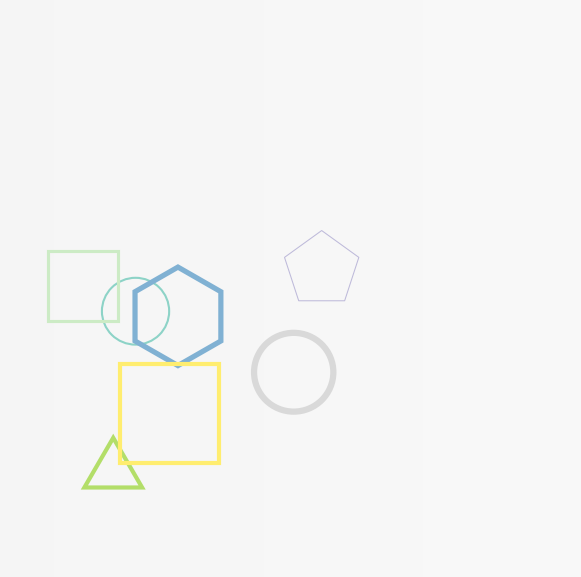[{"shape": "circle", "thickness": 1, "radius": 0.29, "center": [0.233, 0.46]}, {"shape": "pentagon", "thickness": 0.5, "radius": 0.34, "center": [0.553, 0.533]}, {"shape": "hexagon", "thickness": 2.5, "radius": 0.43, "center": [0.306, 0.451]}, {"shape": "triangle", "thickness": 2, "radius": 0.29, "center": [0.195, 0.184]}, {"shape": "circle", "thickness": 3, "radius": 0.34, "center": [0.505, 0.355]}, {"shape": "square", "thickness": 1.5, "radius": 0.3, "center": [0.143, 0.503]}, {"shape": "square", "thickness": 2, "radius": 0.43, "center": [0.292, 0.284]}]